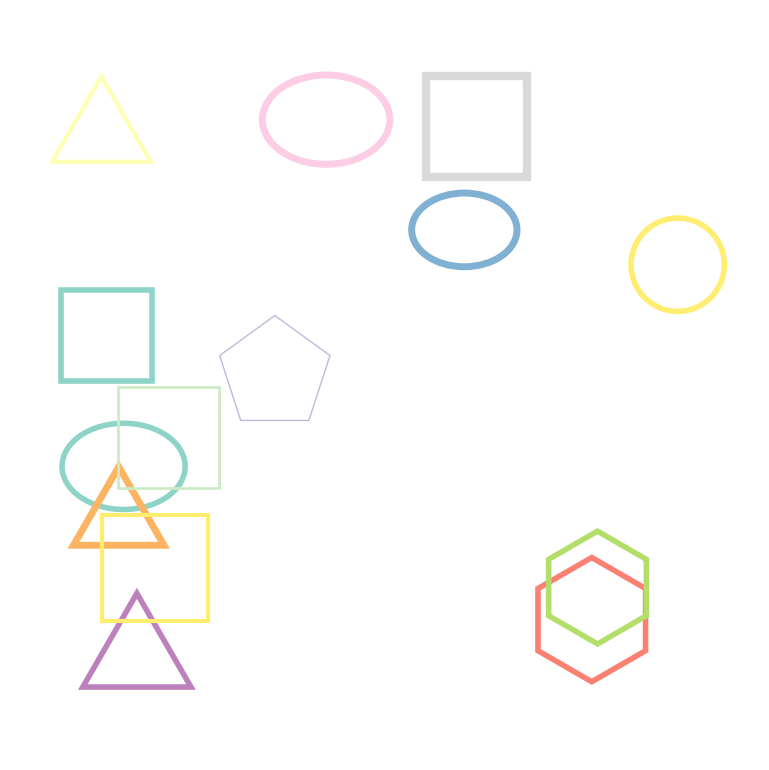[{"shape": "square", "thickness": 2, "radius": 0.3, "center": [0.138, 0.564]}, {"shape": "oval", "thickness": 2, "radius": 0.4, "center": [0.16, 0.394]}, {"shape": "triangle", "thickness": 1.5, "radius": 0.37, "center": [0.132, 0.827]}, {"shape": "pentagon", "thickness": 0.5, "radius": 0.38, "center": [0.357, 0.515]}, {"shape": "hexagon", "thickness": 2, "radius": 0.4, "center": [0.769, 0.195]}, {"shape": "oval", "thickness": 2.5, "radius": 0.34, "center": [0.603, 0.701]}, {"shape": "triangle", "thickness": 2.5, "radius": 0.34, "center": [0.154, 0.326]}, {"shape": "hexagon", "thickness": 2, "radius": 0.37, "center": [0.776, 0.237]}, {"shape": "oval", "thickness": 2.5, "radius": 0.41, "center": [0.424, 0.845]}, {"shape": "square", "thickness": 3, "radius": 0.33, "center": [0.619, 0.836]}, {"shape": "triangle", "thickness": 2, "radius": 0.41, "center": [0.178, 0.148]}, {"shape": "square", "thickness": 1, "radius": 0.33, "center": [0.219, 0.432]}, {"shape": "circle", "thickness": 2, "radius": 0.3, "center": [0.88, 0.656]}, {"shape": "square", "thickness": 1.5, "radius": 0.34, "center": [0.201, 0.262]}]